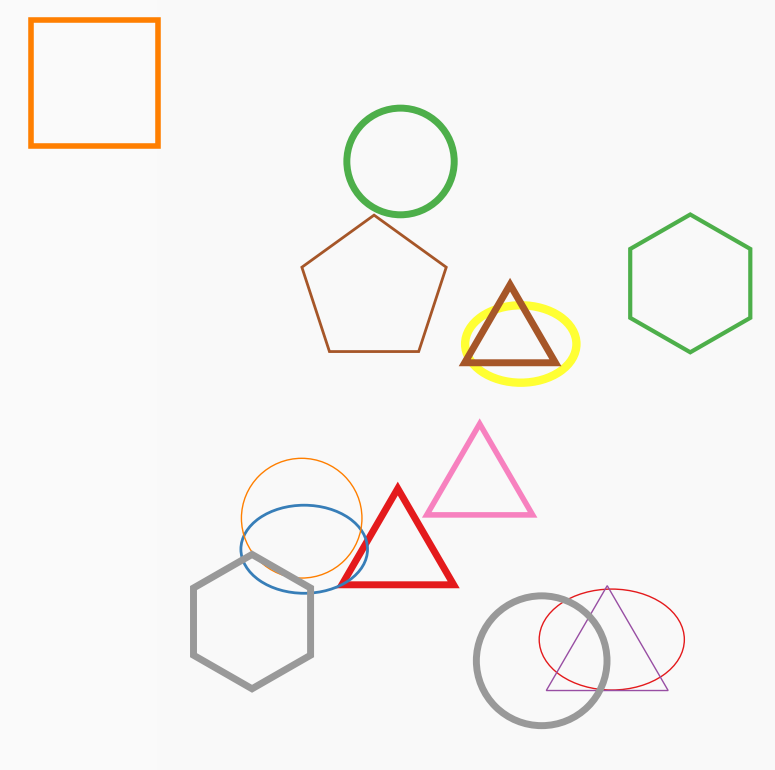[{"shape": "oval", "thickness": 0.5, "radius": 0.47, "center": [0.789, 0.169]}, {"shape": "triangle", "thickness": 2.5, "radius": 0.42, "center": [0.513, 0.282]}, {"shape": "oval", "thickness": 1, "radius": 0.41, "center": [0.393, 0.287]}, {"shape": "circle", "thickness": 2.5, "radius": 0.35, "center": [0.517, 0.79]}, {"shape": "hexagon", "thickness": 1.5, "radius": 0.45, "center": [0.891, 0.632]}, {"shape": "triangle", "thickness": 0.5, "radius": 0.45, "center": [0.784, 0.149]}, {"shape": "square", "thickness": 2, "radius": 0.41, "center": [0.122, 0.893]}, {"shape": "circle", "thickness": 0.5, "radius": 0.39, "center": [0.389, 0.327]}, {"shape": "oval", "thickness": 3, "radius": 0.36, "center": [0.672, 0.553]}, {"shape": "pentagon", "thickness": 1, "radius": 0.49, "center": [0.483, 0.623]}, {"shape": "triangle", "thickness": 2.5, "radius": 0.34, "center": [0.658, 0.563]}, {"shape": "triangle", "thickness": 2, "radius": 0.39, "center": [0.619, 0.371]}, {"shape": "hexagon", "thickness": 2.5, "radius": 0.44, "center": [0.325, 0.193]}, {"shape": "circle", "thickness": 2.5, "radius": 0.42, "center": [0.699, 0.142]}]